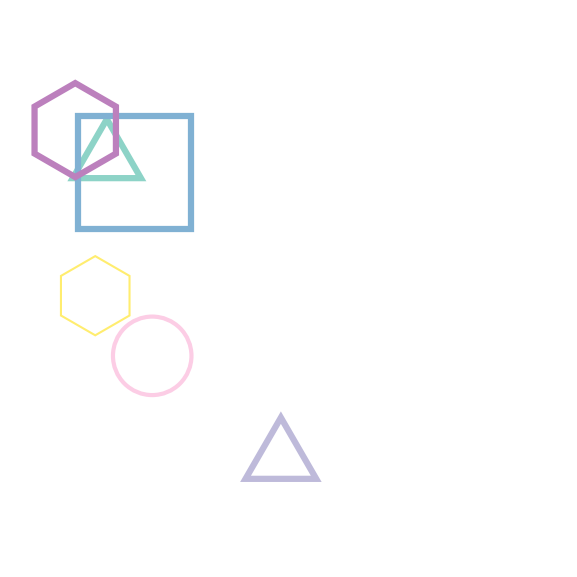[{"shape": "triangle", "thickness": 3, "radius": 0.34, "center": [0.185, 0.725]}, {"shape": "triangle", "thickness": 3, "radius": 0.35, "center": [0.486, 0.205]}, {"shape": "square", "thickness": 3, "radius": 0.49, "center": [0.233, 0.701]}, {"shape": "circle", "thickness": 2, "radius": 0.34, "center": [0.264, 0.383]}, {"shape": "hexagon", "thickness": 3, "radius": 0.41, "center": [0.13, 0.774]}, {"shape": "hexagon", "thickness": 1, "radius": 0.34, "center": [0.165, 0.487]}]